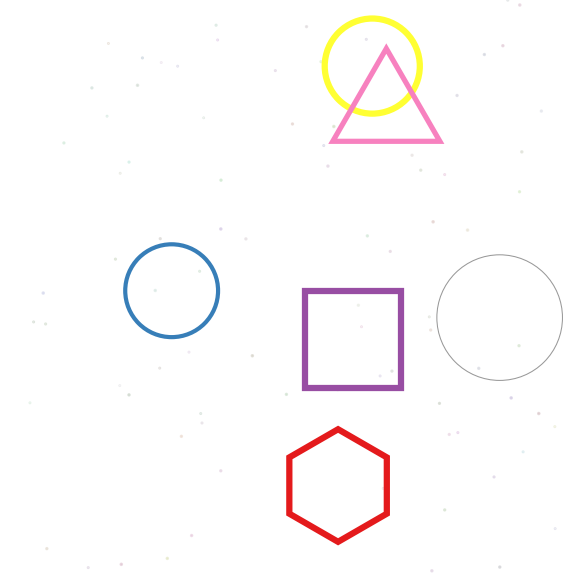[{"shape": "hexagon", "thickness": 3, "radius": 0.49, "center": [0.585, 0.158]}, {"shape": "circle", "thickness": 2, "radius": 0.4, "center": [0.297, 0.496]}, {"shape": "square", "thickness": 3, "radius": 0.42, "center": [0.611, 0.411]}, {"shape": "circle", "thickness": 3, "radius": 0.41, "center": [0.645, 0.885]}, {"shape": "triangle", "thickness": 2.5, "radius": 0.54, "center": [0.669, 0.808]}, {"shape": "circle", "thickness": 0.5, "radius": 0.54, "center": [0.865, 0.449]}]